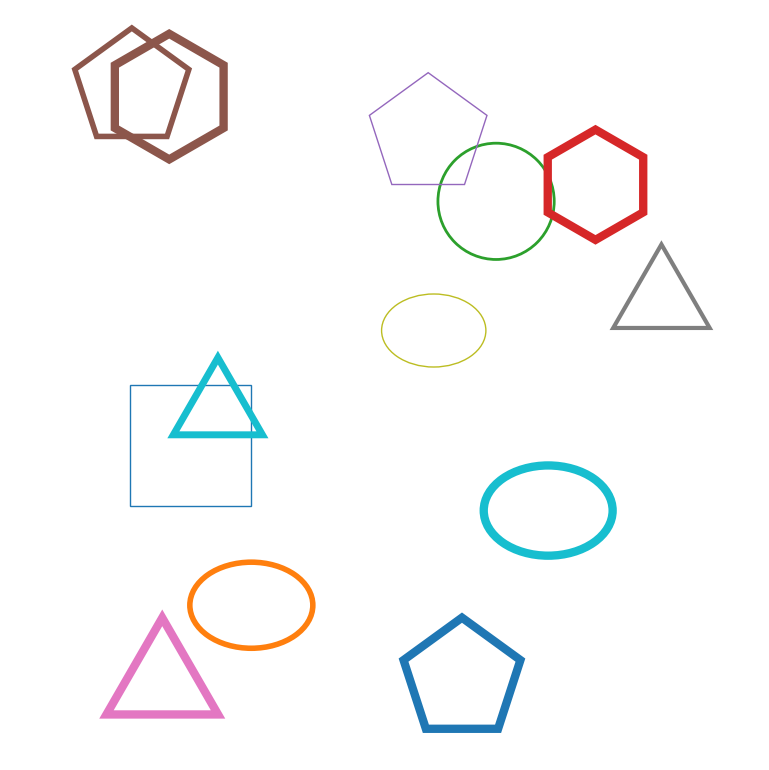[{"shape": "pentagon", "thickness": 3, "radius": 0.4, "center": [0.6, 0.118]}, {"shape": "square", "thickness": 0.5, "radius": 0.39, "center": [0.248, 0.421]}, {"shape": "oval", "thickness": 2, "radius": 0.4, "center": [0.326, 0.214]}, {"shape": "circle", "thickness": 1, "radius": 0.38, "center": [0.644, 0.739]}, {"shape": "hexagon", "thickness": 3, "radius": 0.36, "center": [0.773, 0.76]}, {"shape": "pentagon", "thickness": 0.5, "radius": 0.4, "center": [0.556, 0.825]}, {"shape": "pentagon", "thickness": 2, "radius": 0.39, "center": [0.171, 0.886]}, {"shape": "hexagon", "thickness": 3, "radius": 0.41, "center": [0.22, 0.875]}, {"shape": "triangle", "thickness": 3, "radius": 0.42, "center": [0.211, 0.114]}, {"shape": "triangle", "thickness": 1.5, "radius": 0.36, "center": [0.859, 0.61]}, {"shape": "oval", "thickness": 0.5, "radius": 0.34, "center": [0.563, 0.571]}, {"shape": "triangle", "thickness": 2.5, "radius": 0.33, "center": [0.283, 0.469]}, {"shape": "oval", "thickness": 3, "radius": 0.42, "center": [0.712, 0.337]}]